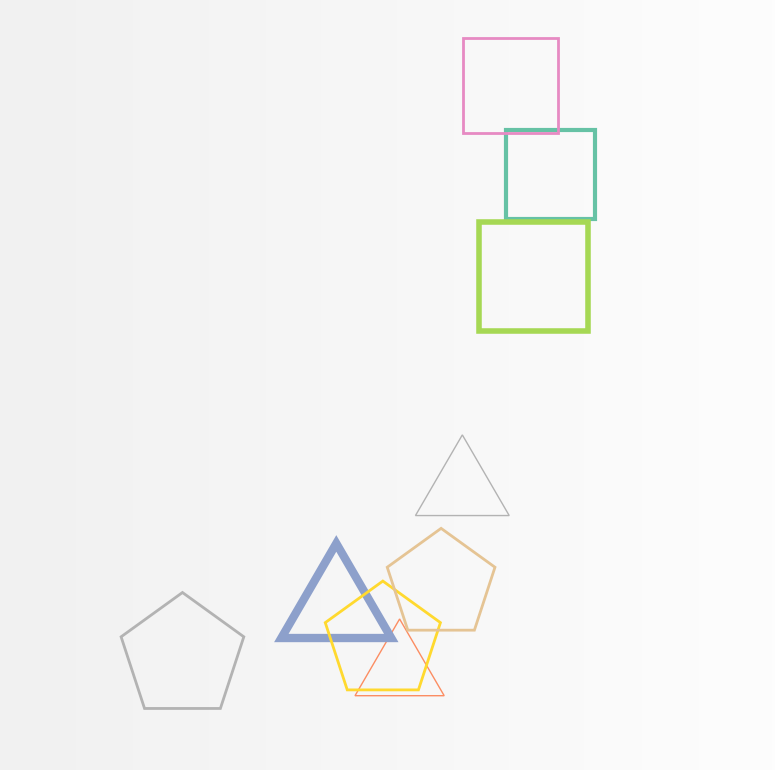[{"shape": "square", "thickness": 1.5, "radius": 0.29, "center": [0.71, 0.773]}, {"shape": "triangle", "thickness": 0.5, "radius": 0.33, "center": [0.516, 0.13]}, {"shape": "triangle", "thickness": 3, "radius": 0.41, "center": [0.434, 0.212]}, {"shape": "square", "thickness": 1, "radius": 0.31, "center": [0.658, 0.889]}, {"shape": "square", "thickness": 2, "radius": 0.35, "center": [0.688, 0.641]}, {"shape": "pentagon", "thickness": 1, "radius": 0.39, "center": [0.494, 0.167]}, {"shape": "pentagon", "thickness": 1, "radius": 0.37, "center": [0.569, 0.241]}, {"shape": "triangle", "thickness": 0.5, "radius": 0.35, "center": [0.597, 0.365]}, {"shape": "pentagon", "thickness": 1, "radius": 0.42, "center": [0.235, 0.147]}]